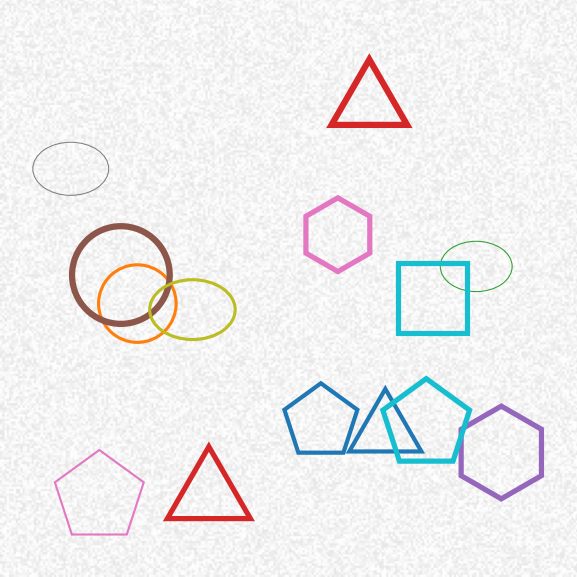[{"shape": "pentagon", "thickness": 2, "radius": 0.33, "center": [0.556, 0.269]}, {"shape": "triangle", "thickness": 2, "radius": 0.36, "center": [0.667, 0.253]}, {"shape": "circle", "thickness": 1.5, "radius": 0.34, "center": [0.238, 0.473]}, {"shape": "oval", "thickness": 0.5, "radius": 0.31, "center": [0.825, 0.538]}, {"shape": "triangle", "thickness": 3, "radius": 0.38, "center": [0.64, 0.821]}, {"shape": "triangle", "thickness": 2.5, "radius": 0.42, "center": [0.362, 0.143]}, {"shape": "hexagon", "thickness": 2.5, "radius": 0.4, "center": [0.868, 0.216]}, {"shape": "circle", "thickness": 3, "radius": 0.42, "center": [0.209, 0.523]}, {"shape": "pentagon", "thickness": 1, "radius": 0.4, "center": [0.172, 0.139]}, {"shape": "hexagon", "thickness": 2.5, "radius": 0.32, "center": [0.585, 0.593]}, {"shape": "oval", "thickness": 0.5, "radius": 0.33, "center": [0.123, 0.707]}, {"shape": "oval", "thickness": 1.5, "radius": 0.37, "center": [0.333, 0.463]}, {"shape": "square", "thickness": 2.5, "radius": 0.3, "center": [0.749, 0.484]}, {"shape": "pentagon", "thickness": 2.5, "radius": 0.39, "center": [0.738, 0.265]}]